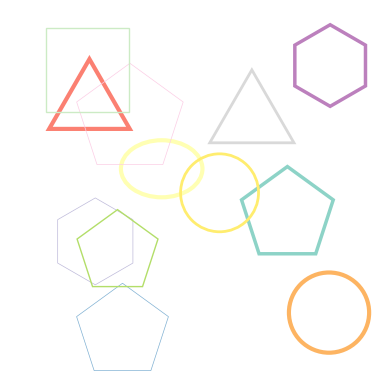[{"shape": "pentagon", "thickness": 2.5, "radius": 0.63, "center": [0.746, 0.442]}, {"shape": "oval", "thickness": 3, "radius": 0.53, "center": [0.42, 0.562]}, {"shape": "hexagon", "thickness": 0.5, "radius": 0.56, "center": [0.248, 0.373]}, {"shape": "triangle", "thickness": 3, "radius": 0.6, "center": [0.232, 0.726]}, {"shape": "pentagon", "thickness": 0.5, "radius": 0.63, "center": [0.318, 0.139]}, {"shape": "circle", "thickness": 3, "radius": 0.52, "center": [0.855, 0.188]}, {"shape": "pentagon", "thickness": 1, "radius": 0.55, "center": [0.305, 0.345]}, {"shape": "pentagon", "thickness": 0.5, "radius": 0.73, "center": [0.337, 0.69]}, {"shape": "triangle", "thickness": 2, "radius": 0.63, "center": [0.654, 0.692]}, {"shape": "hexagon", "thickness": 2.5, "radius": 0.53, "center": [0.858, 0.83]}, {"shape": "square", "thickness": 1, "radius": 0.54, "center": [0.227, 0.818]}, {"shape": "circle", "thickness": 2, "radius": 0.51, "center": [0.57, 0.499]}]